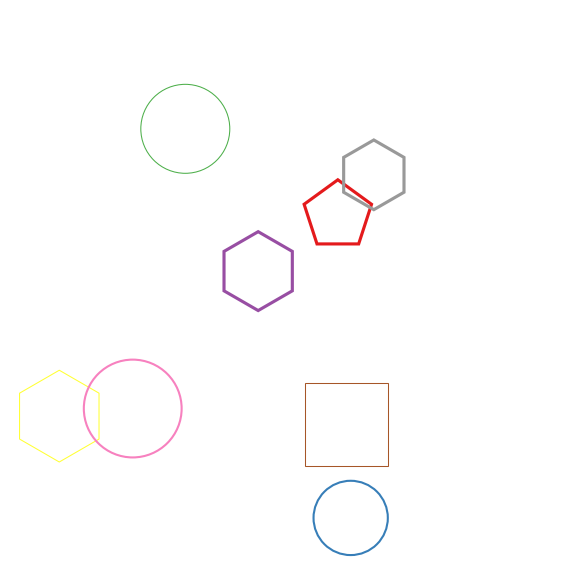[{"shape": "pentagon", "thickness": 1.5, "radius": 0.31, "center": [0.585, 0.626]}, {"shape": "circle", "thickness": 1, "radius": 0.32, "center": [0.607, 0.102]}, {"shape": "circle", "thickness": 0.5, "radius": 0.39, "center": [0.321, 0.776]}, {"shape": "hexagon", "thickness": 1.5, "radius": 0.34, "center": [0.447, 0.53]}, {"shape": "hexagon", "thickness": 0.5, "radius": 0.4, "center": [0.103, 0.279]}, {"shape": "square", "thickness": 0.5, "radius": 0.36, "center": [0.601, 0.265]}, {"shape": "circle", "thickness": 1, "radius": 0.42, "center": [0.23, 0.292]}, {"shape": "hexagon", "thickness": 1.5, "radius": 0.3, "center": [0.647, 0.696]}]